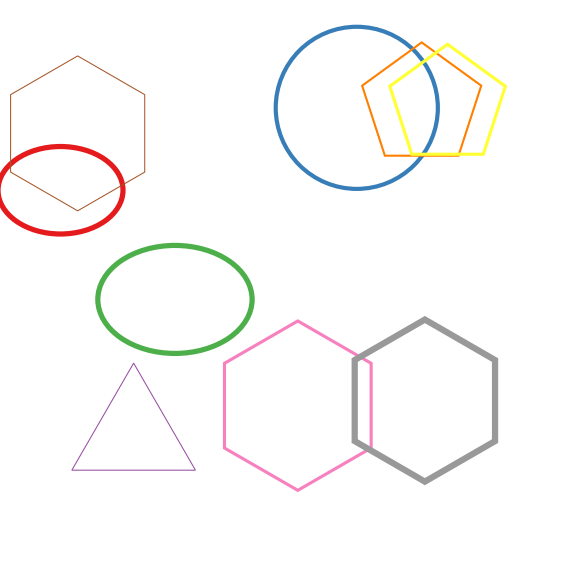[{"shape": "oval", "thickness": 2.5, "radius": 0.54, "center": [0.105, 0.67]}, {"shape": "circle", "thickness": 2, "radius": 0.7, "center": [0.618, 0.812]}, {"shape": "oval", "thickness": 2.5, "radius": 0.67, "center": [0.303, 0.481]}, {"shape": "triangle", "thickness": 0.5, "radius": 0.62, "center": [0.231, 0.247]}, {"shape": "pentagon", "thickness": 1, "radius": 0.54, "center": [0.73, 0.817]}, {"shape": "pentagon", "thickness": 1.5, "radius": 0.53, "center": [0.775, 0.817]}, {"shape": "hexagon", "thickness": 0.5, "radius": 0.67, "center": [0.134, 0.768]}, {"shape": "hexagon", "thickness": 1.5, "radius": 0.73, "center": [0.516, 0.297]}, {"shape": "hexagon", "thickness": 3, "radius": 0.7, "center": [0.736, 0.305]}]